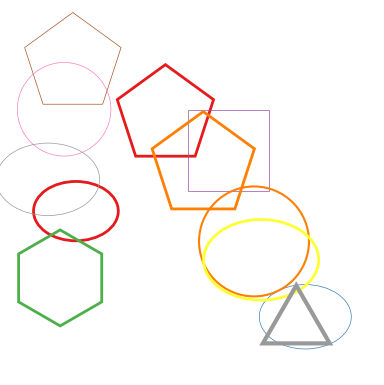[{"shape": "oval", "thickness": 2, "radius": 0.55, "center": [0.197, 0.452]}, {"shape": "pentagon", "thickness": 2, "radius": 0.66, "center": [0.43, 0.701]}, {"shape": "oval", "thickness": 0.5, "radius": 0.6, "center": [0.793, 0.177]}, {"shape": "hexagon", "thickness": 2, "radius": 0.62, "center": [0.156, 0.278]}, {"shape": "square", "thickness": 0.5, "radius": 0.53, "center": [0.594, 0.608]}, {"shape": "circle", "thickness": 1.5, "radius": 0.71, "center": [0.66, 0.373]}, {"shape": "pentagon", "thickness": 2, "radius": 0.7, "center": [0.528, 0.57]}, {"shape": "oval", "thickness": 2, "radius": 0.75, "center": [0.678, 0.325]}, {"shape": "pentagon", "thickness": 0.5, "radius": 0.66, "center": [0.189, 0.836]}, {"shape": "circle", "thickness": 0.5, "radius": 0.61, "center": [0.167, 0.716]}, {"shape": "oval", "thickness": 0.5, "radius": 0.67, "center": [0.124, 0.534]}, {"shape": "triangle", "thickness": 3, "radius": 0.5, "center": [0.77, 0.158]}]